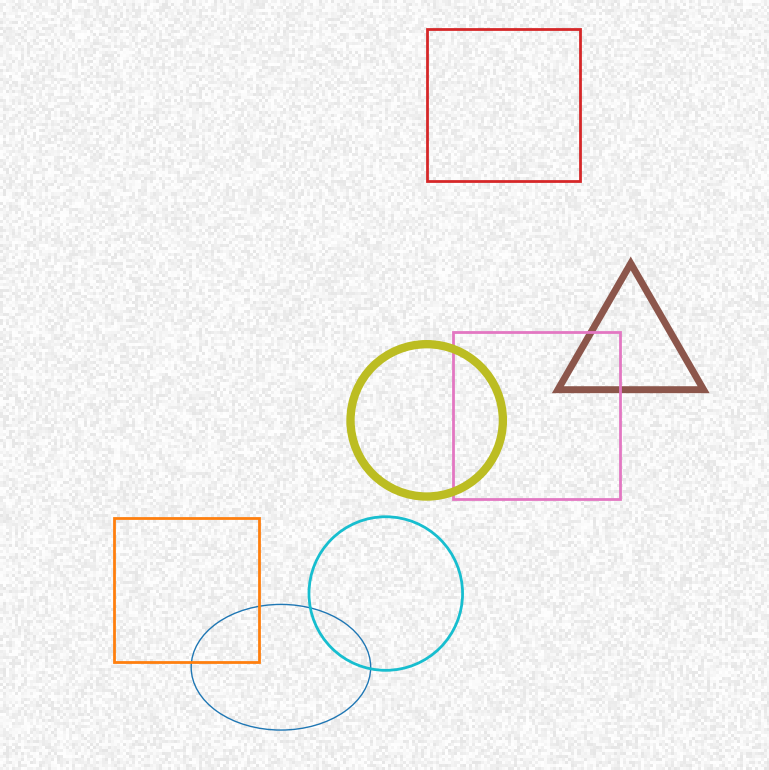[{"shape": "oval", "thickness": 0.5, "radius": 0.58, "center": [0.365, 0.133]}, {"shape": "square", "thickness": 1, "radius": 0.47, "center": [0.242, 0.234]}, {"shape": "square", "thickness": 1, "radius": 0.5, "center": [0.654, 0.864]}, {"shape": "triangle", "thickness": 2.5, "radius": 0.55, "center": [0.819, 0.549]}, {"shape": "square", "thickness": 1, "radius": 0.54, "center": [0.696, 0.46]}, {"shape": "circle", "thickness": 3, "radius": 0.49, "center": [0.554, 0.454]}, {"shape": "circle", "thickness": 1, "radius": 0.5, "center": [0.501, 0.229]}]